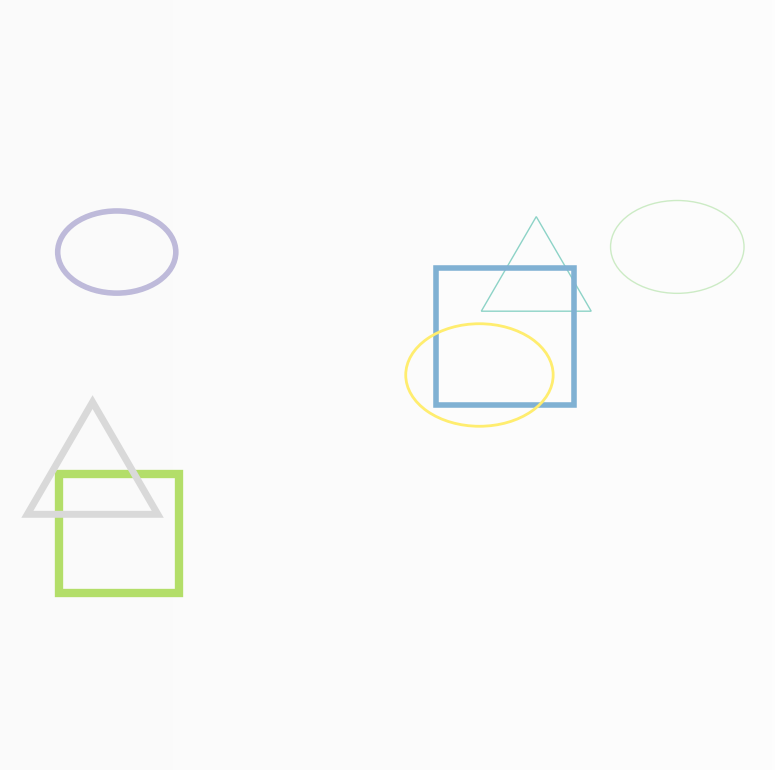[{"shape": "triangle", "thickness": 0.5, "radius": 0.41, "center": [0.692, 0.637]}, {"shape": "oval", "thickness": 2, "radius": 0.38, "center": [0.151, 0.673]}, {"shape": "square", "thickness": 2, "radius": 0.44, "center": [0.652, 0.562]}, {"shape": "square", "thickness": 3, "radius": 0.39, "center": [0.153, 0.308]}, {"shape": "triangle", "thickness": 2.5, "radius": 0.49, "center": [0.119, 0.381]}, {"shape": "oval", "thickness": 0.5, "radius": 0.43, "center": [0.874, 0.679]}, {"shape": "oval", "thickness": 1, "radius": 0.48, "center": [0.619, 0.513]}]